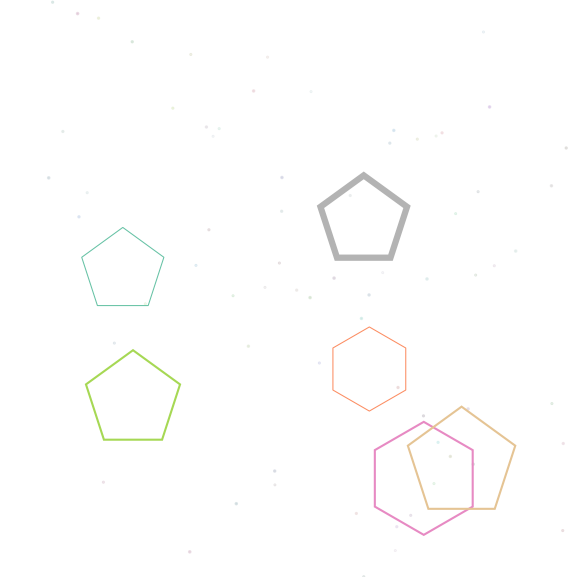[{"shape": "pentagon", "thickness": 0.5, "radius": 0.37, "center": [0.213, 0.531]}, {"shape": "hexagon", "thickness": 0.5, "radius": 0.36, "center": [0.64, 0.36]}, {"shape": "hexagon", "thickness": 1, "radius": 0.49, "center": [0.734, 0.171]}, {"shape": "pentagon", "thickness": 1, "radius": 0.43, "center": [0.23, 0.307]}, {"shape": "pentagon", "thickness": 1, "radius": 0.49, "center": [0.799, 0.197]}, {"shape": "pentagon", "thickness": 3, "radius": 0.39, "center": [0.63, 0.617]}]